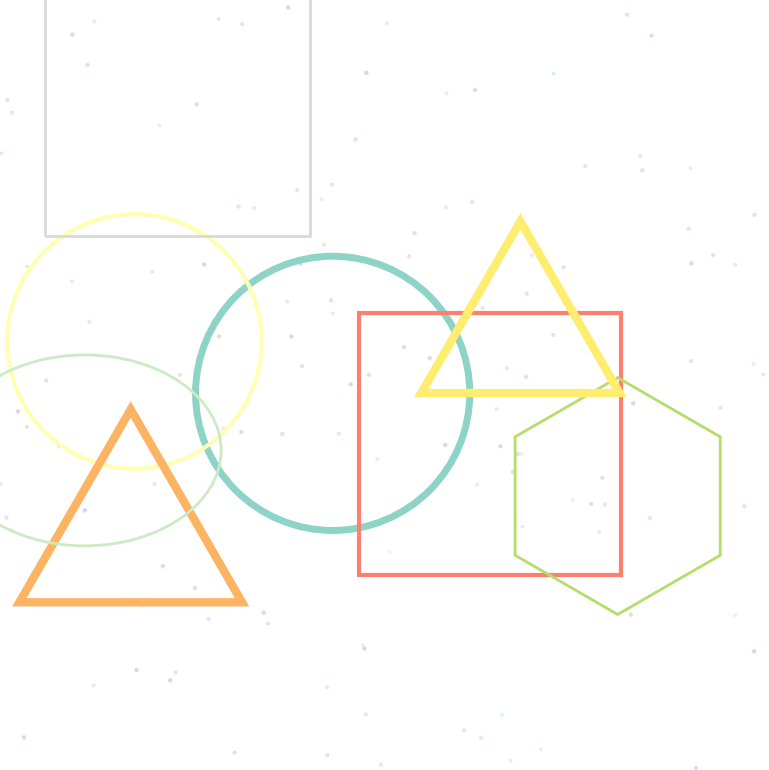[{"shape": "circle", "thickness": 2.5, "radius": 0.89, "center": [0.432, 0.489]}, {"shape": "circle", "thickness": 1.5, "radius": 0.83, "center": [0.175, 0.557]}, {"shape": "square", "thickness": 1.5, "radius": 0.85, "center": [0.637, 0.423]}, {"shape": "triangle", "thickness": 3, "radius": 0.83, "center": [0.17, 0.301]}, {"shape": "hexagon", "thickness": 1, "radius": 0.77, "center": [0.802, 0.356]}, {"shape": "square", "thickness": 1, "radius": 0.86, "center": [0.23, 0.865]}, {"shape": "oval", "thickness": 1, "radius": 0.89, "center": [0.11, 0.415]}, {"shape": "triangle", "thickness": 3, "radius": 0.74, "center": [0.676, 0.564]}]